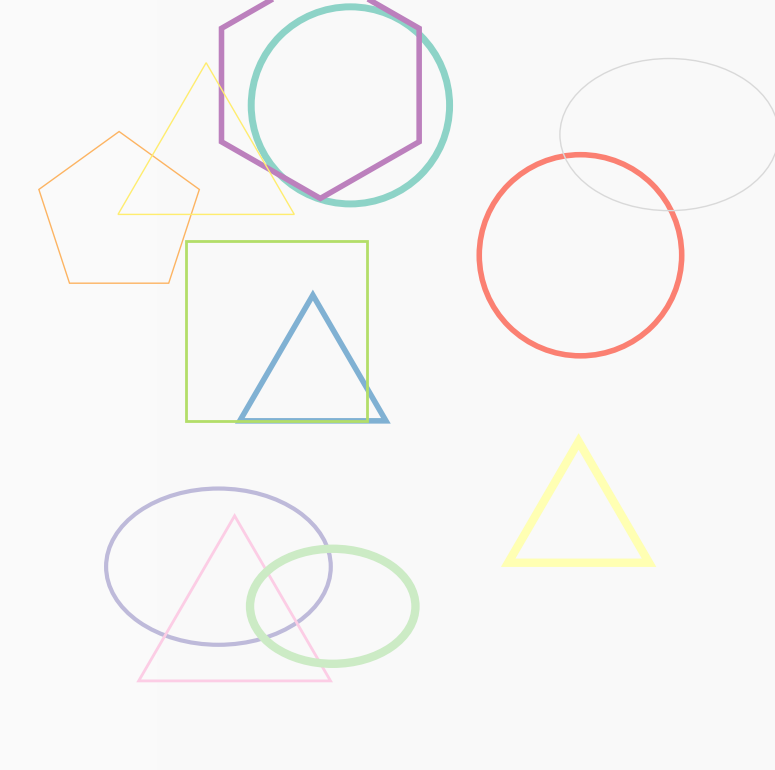[{"shape": "circle", "thickness": 2.5, "radius": 0.64, "center": [0.452, 0.863]}, {"shape": "triangle", "thickness": 3, "radius": 0.52, "center": [0.747, 0.322]}, {"shape": "oval", "thickness": 1.5, "radius": 0.72, "center": [0.282, 0.264]}, {"shape": "circle", "thickness": 2, "radius": 0.65, "center": [0.749, 0.668]}, {"shape": "triangle", "thickness": 2, "radius": 0.54, "center": [0.404, 0.508]}, {"shape": "pentagon", "thickness": 0.5, "radius": 0.54, "center": [0.154, 0.72]}, {"shape": "square", "thickness": 1, "radius": 0.58, "center": [0.357, 0.57]}, {"shape": "triangle", "thickness": 1, "radius": 0.71, "center": [0.303, 0.187]}, {"shape": "oval", "thickness": 0.5, "radius": 0.71, "center": [0.864, 0.825]}, {"shape": "hexagon", "thickness": 2, "radius": 0.74, "center": [0.413, 0.89]}, {"shape": "oval", "thickness": 3, "radius": 0.53, "center": [0.429, 0.213]}, {"shape": "triangle", "thickness": 0.5, "radius": 0.66, "center": [0.266, 0.787]}]